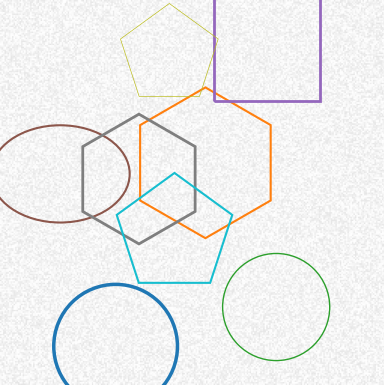[{"shape": "circle", "thickness": 2.5, "radius": 0.8, "center": [0.3, 0.101]}, {"shape": "hexagon", "thickness": 1.5, "radius": 0.98, "center": [0.534, 0.577]}, {"shape": "circle", "thickness": 1, "radius": 0.7, "center": [0.717, 0.203]}, {"shape": "square", "thickness": 2, "radius": 0.69, "center": [0.694, 0.877]}, {"shape": "oval", "thickness": 1.5, "radius": 0.9, "center": [0.156, 0.548]}, {"shape": "hexagon", "thickness": 2, "radius": 0.84, "center": [0.361, 0.535]}, {"shape": "pentagon", "thickness": 0.5, "radius": 0.67, "center": [0.44, 0.858]}, {"shape": "pentagon", "thickness": 1.5, "radius": 0.79, "center": [0.453, 0.393]}]